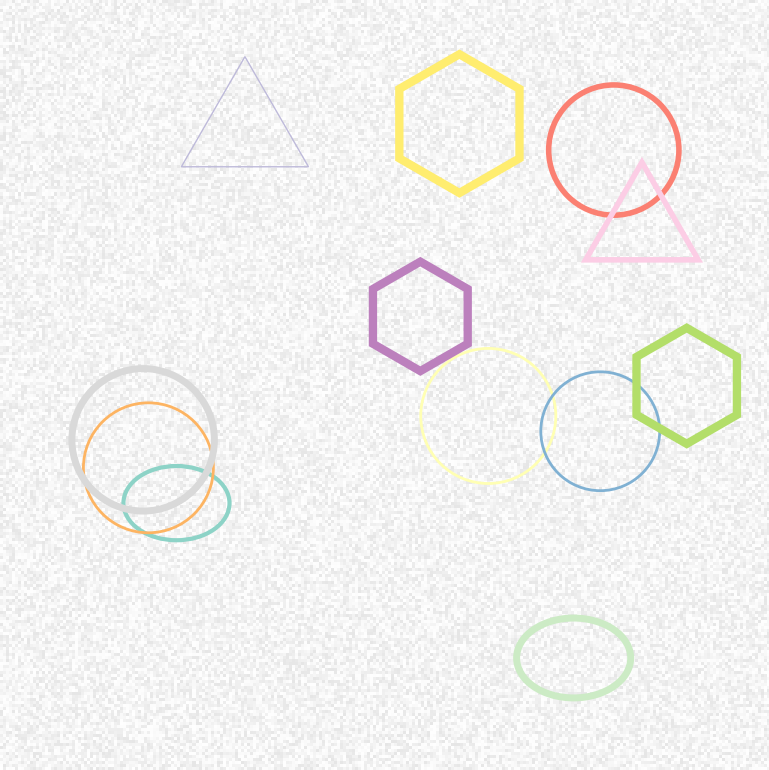[{"shape": "oval", "thickness": 1.5, "radius": 0.34, "center": [0.229, 0.347]}, {"shape": "circle", "thickness": 1, "radius": 0.44, "center": [0.634, 0.46]}, {"shape": "triangle", "thickness": 0.5, "radius": 0.48, "center": [0.318, 0.831]}, {"shape": "circle", "thickness": 2, "radius": 0.42, "center": [0.797, 0.805]}, {"shape": "circle", "thickness": 1, "radius": 0.39, "center": [0.78, 0.44]}, {"shape": "circle", "thickness": 1, "radius": 0.42, "center": [0.193, 0.392]}, {"shape": "hexagon", "thickness": 3, "radius": 0.38, "center": [0.892, 0.499]}, {"shape": "triangle", "thickness": 2, "radius": 0.42, "center": [0.834, 0.705]}, {"shape": "circle", "thickness": 2.5, "radius": 0.46, "center": [0.186, 0.429]}, {"shape": "hexagon", "thickness": 3, "radius": 0.36, "center": [0.546, 0.589]}, {"shape": "oval", "thickness": 2.5, "radius": 0.37, "center": [0.745, 0.145]}, {"shape": "hexagon", "thickness": 3, "radius": 0.45, "center": [0.597, 0.839]}]